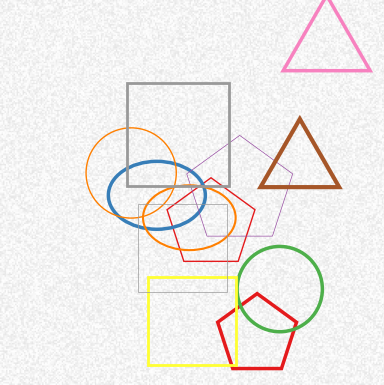[{"shape": "pentagon", "thickness": 2.5, "radius": 0.54, "center": [0.668, 0.13]}, {"shape": "pentagon", "thickness": 1, "radius": 0.6, "center": [0.548, 0.418]}, {"shape": "oval", "thickness": 2.5, "radius": 0.63, "center": [0.407, 0.493]}, {"shape": "circle", "thickness": 2.5, "radius": 0.55, "center": [0.727, 0.249]}, {"shape": "pentagon", "thickness": 0.5, "radius": 0.72, "center": [0.623, 0.504]}, {"shape": "oval", "thickness": 1.5, "radius": 0.6, "center": [0.492, 0.435]}, {"shape": "circle", "thickness": 1, "radius": 0.59, "center": [0.341, 0.551]}, {"shape": "square", "thickness": 2, "radius": 0.57, "center": [0.499, 0.166]}, {"shape": "triangle", "thickness": 3, "radius": 0.59, "center": [0.779, 0.573]}, {"shape": "triangle", "thickness": 2.5, "radius": 0.65, "center": [0.848, 0.882]}, {"shape": "square", "thickness": 0.5, "radius": 0.58, "center": [0.473, 0.356]}, {"shape": "square", "thickness": 2, "radius": 0.66, "center": [0.462, 0.651]}]